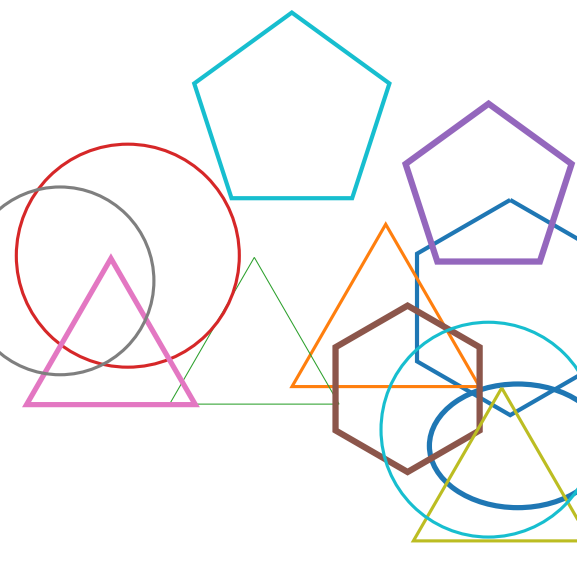[{"shape": "hexagon", "thickness": 2, "radius": 0.93, "center": [0.883, 0.467]}, {"shape": "oval", "thickness": 2.5, "radius": 0.76, "center": [0.896, 0.227]}, {"shape": "triangle", "thickness": 1.5, "radius": 0.94, "center": [0.668, 0.423]}, {"shape": "triangle", "thickness": 0.5, "radius": 0.85, "center": [0.44, 0.384]}, {"shape": "circle", "thickness": 1.5, "radius": 0.97, "center": [0.221, 0.556]}, {"shape": "pentagon", "thickness": 3, "radius": 0.76, "center": [0.846, 0.668]}, {"shape": "hexagon", "thickness": 3, "radius": 0.72, "center": [0.706, 0.326]}, {"shape": "triangle", "thickness": 2.5, "radius": 0.84, "center": [0.192, 0.383]}, {"shape": "circle", "thickness": 1.5, "radius": 0.81, "center": [0.104, 0.513]}, {"shape": "triangle", "thickness": 1.5, "radius": 0.88, "center": [0.869, 0.151]}, {"shape": "circle", "thickness": 1.5, "radius": 0.93, "center": [0.846, 0.255]}, {"shape": "pentagon", "thickness": 2, "radius": 0.89, "center": [0.505, 0.8]}]